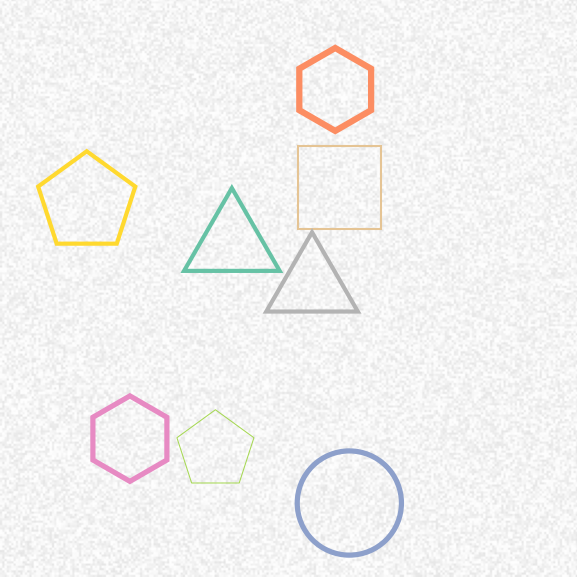[{"shape": "triangle", "thickness": 2, "radius": 0.48, "center": [0.401, 0.578]}, {"shape": "hexagon", "thickness": 3, "radius": 0.36, "center": [0.58, 0.844]}, {"shape": "circle", "thickness": 2.5, "radius": 0.45, "center": [0.605, 0.128]}, {"shape": "hexagon", "thickness": 2.5, "radius": 0.37, "center": [0.225, 0.24]}, {"shape": "pentagon", "thickness": 0.5, "radius": 0.35, "center": [0.373, 0.219]}, {"shape": "pentagon", "thickness": 2, "radius": 0.44, "center": [0.15, 0.649]}, {"shape": "square", "thickness": 1, "radius": 0.36, "center": [0.588, 0.675]}, {"shape": "triangle", "thickness": 2, "radius": 0.46, "center": [0.54, 0.505]}]